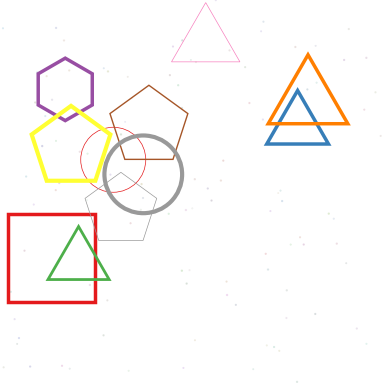[{"shape": "circle", "thickness": 0.5, "radius": 0.42, "center": [0.294, 0.585]}, {"shape": "square", "thickness": 2.5, "radius": 0.57, "center": [0.134, 0.33]}, {"shape": "triangle", "thickness": 2.5, "radius": 0.46, "center": [0.773, 0.672]}, {"shape": "triangle", "thickness": 2, "radius": 0.46, "center": [0.204, 0.32]}, {"shape": "hexagon", "thickness": 2.5, "radius": 0.41, "center": [0.169, 0.768]}, {"shape": "triangle", "thickness": 2.5, "radius": 0.6, "center": [0.8, 0.738]}, {"shape": "pentagon", "thickness": 3, "radius": 0.54, "center": [0.184, 0.617]}, {"shape": "pentagon", "thickness": 1, "radius": 0.53, "center": [0.387, 0.672]}, {"shape": "triangle", "thickness": 0.5, "radius": 0.51, "center": [0.534, 0.891]}, {"shape": "circle", "thickness": 3, "radius": 0.5, "center": [0.372, 0.547]}, {"shape": "pentagon", "thickness": 0.5, "radius": 0.49, "center": [0.314, 0.454]}]